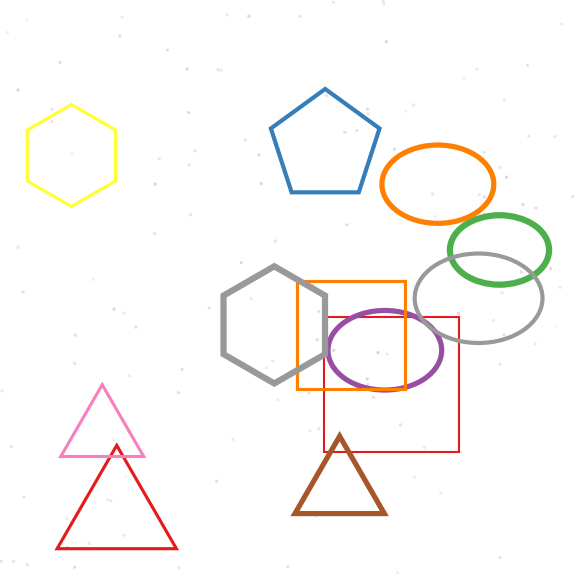[{"shape": "triangle", "thickness": 1.5, "radius": 0.6, "center": [0.202, 0.109]}, {"shape": "square", "thickness": 1, "radius": 0.58, "center": [0.677, 0.334]}, {"shape": "pentagon", "thickness": 2, "radius": 0.49, "center": [0.563, 0.746]}, {"shape": "oval", "thickness": 3, "radius": 0.43, "center": [0.865, 0.566]}, {"shape": "oval", "thickness": 2.5, "radius": 0.49, "center": [0.666, 0.393]}, {"shape": "oval", "thickness": 2.5, "radius": 0.48, "center": [0.758, 0.68]}, {"shape": "square", "thickness": 1.5, "radius": 0.47, "center": [0.608, 0.42]}, {"shape": "hexagon", "thickness": 1.5, "radius": 0.44, "center": [0.124, 0.73]}, {"shape": "triangle", "thickness": 2.5, "radius": 0.45, "center": [0.588, 0.155]}, {"shape": "triangle", "thickness": 1.5, "radius": 0.41, "center": [0.177, 0.25]}, {"shape": "hexagon", "thickness": 3, "radius": 0.51, "center": [0.475, 0.437]}, {"shape": "oval", "thickness": 2, "radius": 0.55, "center": [0.829, 0.483]}]